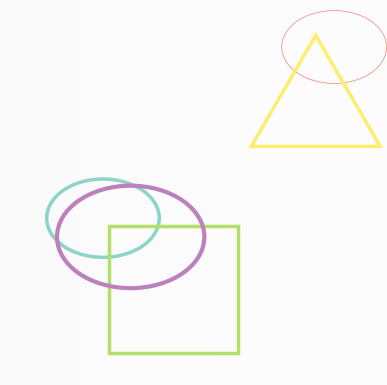[{"shape": "oval", "thickness": 2.5, "radius": 0.73, "center": [0.266, 0.433]}, {"shape": "oval", "thickness": 0.5, "radius": 0.68, "center": [0.862, 0.878]}, {"shape": "square", "thickness": 2.5, "radius": 0.83, "center": [0.448, 0.248]}, {"shape": "oval", "thickness": 3, "radius": 0.95, "center": [0.337, 0.385]}, {"shape": "triangle", "thickness": 2.5, "radius": 0.96, "center": [0.815, 0.716]}]